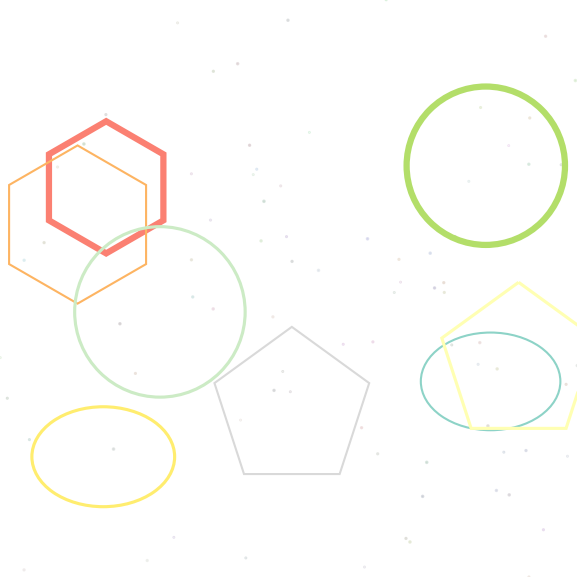[{"shape": "oval", "thickness": 1, "radius": 0.6, "center": [0.85, 0.339]}, {"shape": "pentagon", "thickness": 1.5, "radius": 0.7, "center": [0.898, 0.37]}, {"shape": "hexagon", "thickness": 3, "radius": 0.57, "center": [0.184, 0.675]}, {"shape": "hexagon", "thickness": 1, "radius": 0.68, "center": [0.134, 0.61]}, {"shape": "circle", "thickness": 3, "radius": 0.69, "center": [0.841, 0.712]}, {"shape": "pentagon", "thickness": 1, "radius": 0.7, "center": [0.505, 0.292]}, {"shape": "circle", "thickness": 1.5, "radius": 0.74, "center": [0.277, 0.459]}, {"shape": "oval", "thickness": 1.5, "radius": 0.62, "center": [0.179, 0.208]}]